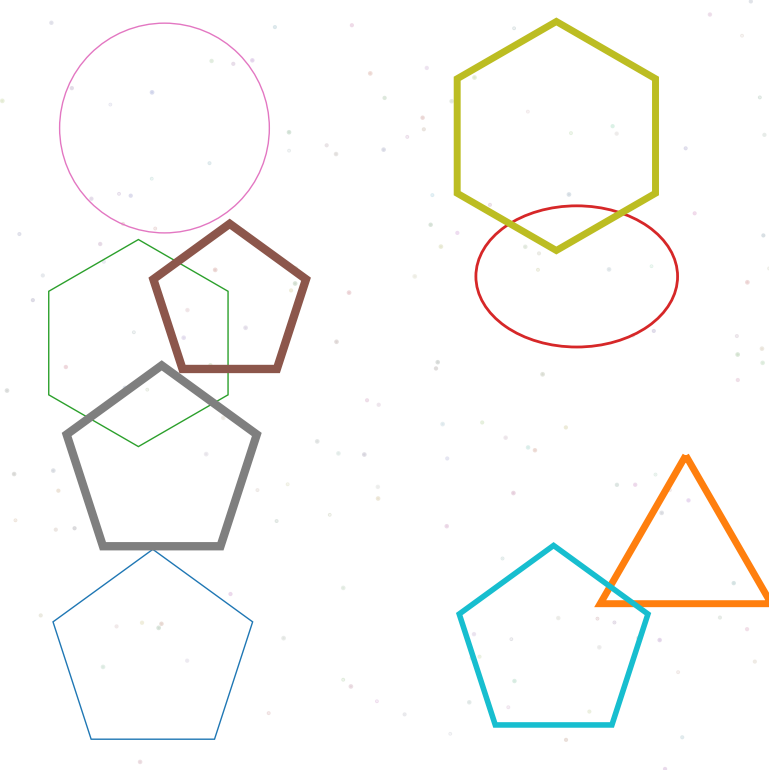[{"shape": "pentagon", "thickness": 0.5, "radius": 0.68, "center": [0.198, 0.15]}, {"shape": "triangle", "thickness": 2.5, "radius": 0.64, "center": [0.891, 0.28]}, {"shape": "hexagon", "thickness": 0.5, "radius": 0.67, "center": [0.18, 0.554]}, {"shape": "oval", "thickness": 1, "radius": 0.65, "center": [0.749, 0.641]}, {"shape": "pentagon", "thickness": 3, "radius": 0.52, "center": [0.298, 0.605]}, {"shape": "circle", "thickness": 0.5, "radius": 0.68, "center": [0.214, 0.834]}, {"shape": "pentagon", "thickness": 3, "radius": 0.65, "center": [0.21, 0.396]}, {"shape": "hexagon", "thickness": 2.5, "radius": 0.74, "center": [0.723, 0.823]}, {"shape": "pentagon", "thickness": 2, "radius": 0.64, "center": [0.719, 0.163]}]